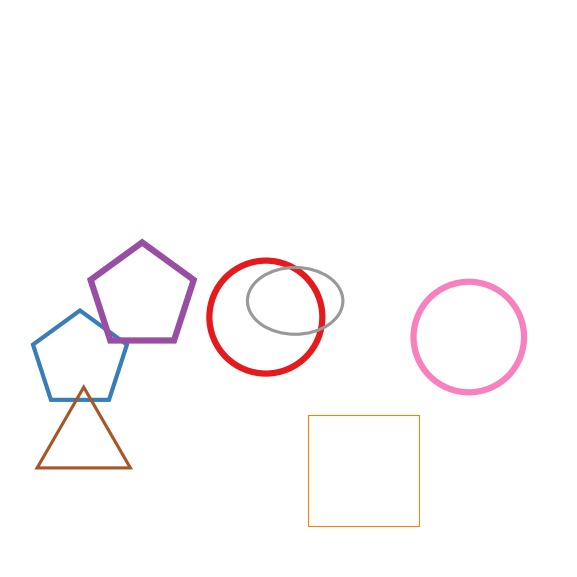[{"shape": "circle", "thickness": 3, "radius": 0.49, "center": [0.46, 0.45]}, {"shape": "pentagon", "thickness": 2, "radius": 0.43, "center": [0.138, 0.376]}, {"shape": "pentagon", "thickness": 3, "radius": 0.47, "center": [0.246, 0.485]}, {"shape": "square", "thickness": 0.5, "radius": 0.48, "center": [0.629, 0.184]}, {"shape": "triangle", "thickness": 1.5, "radius": 0.47, "center": [0.145, 0.235]}, {"shape": "circle", "thickness": 3, "radius": 0.48, "center": [0.812, 0.415]}, {"shape": "oval", "thickness": 1.5, "radius": 0.41, "center": [0.511, 0.478]}]